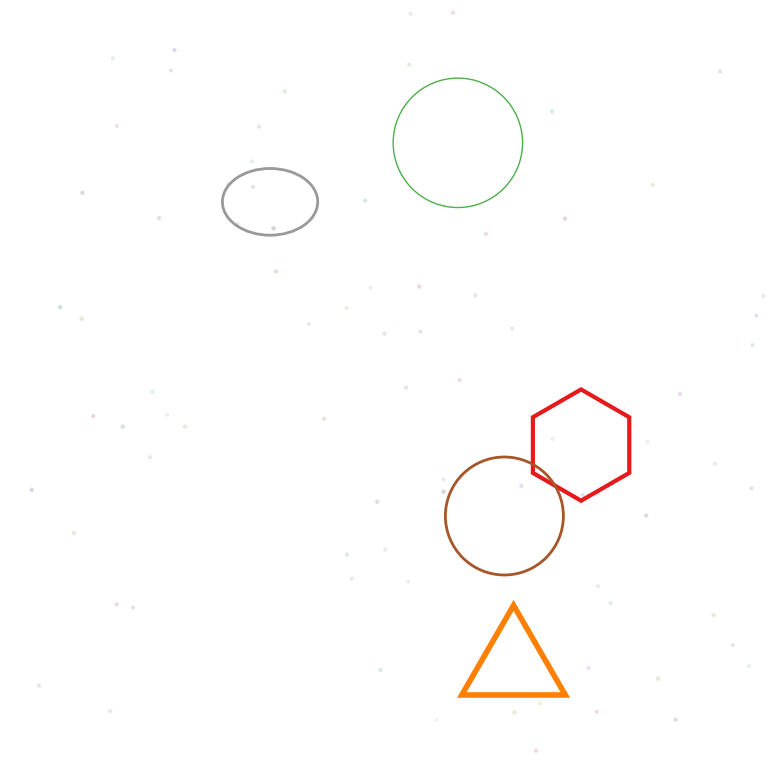[{"shape": "hexagon", "thickness": 1.5, "radius": 0.36, "center": [0.755, 0.422]}, {"shape": "circle", "thickness": 0.5, "radius": 0.42, "center": [0.595, 0.815]}, {"shape": "triangle", "thickness": 2, "radius": 0.39, "center": [0.667, 0.136]}, {"shape": "circle", "thickness": 1, "radius": 0.38, "center": [0.655, 0.33]}, {"shape": "oval", "thickness": 1, "radius": 0.31, "center": [0.351, 0.738]}]